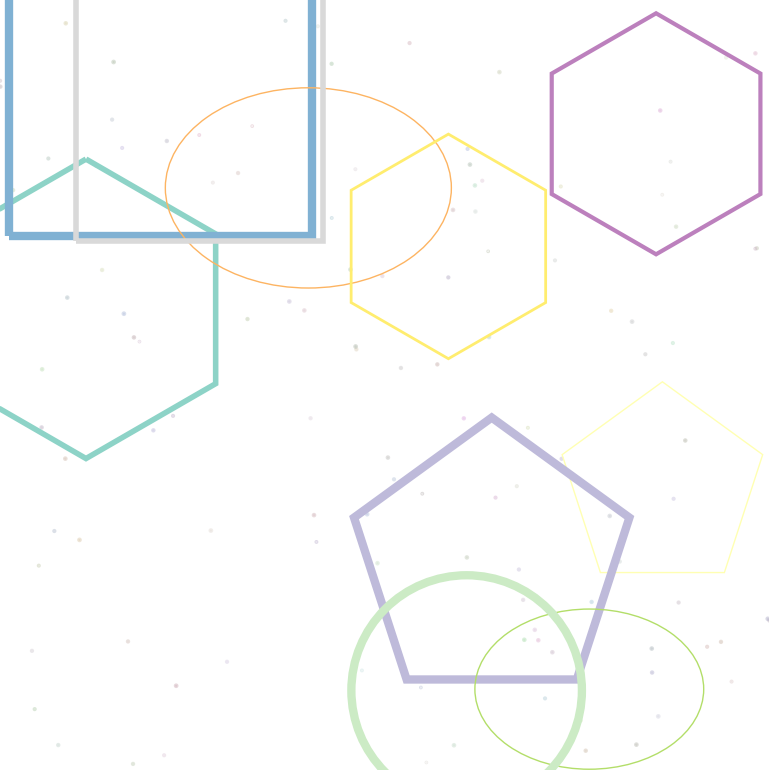[{"shape": "hexagon", "thickness": 2, "radius": 0.97, "center": [0.112, 0.599]}, {"shape": "pentagon", "thickness": 0.5, "radius": 0.68, "center": [0.86, 0.367]}, {"shape": "pentagon", "thickness": 3, "radius": 0.94, "center": [0.639, 0.27]}, {"shape": "square", "thickness": 3, "radius": 0.98, "center": [0.208, 0.89]}, {"shape": "oval", "thickness": 0.5, "radius": 0.93, "center": [0.4, 0.756]}, {"shape": "oval", "thickness": 0.5, "radius": 0.74, "center": [0.765, 0.105]}, {"shape": "square", "thickness": 2, "radius": 0.8, "center": [0.259, 0.847]}, {"shape": "hexagon", "thickness": 1.5, "radius": 0.78, "center": [0.852, 0.826]}, {"shape": "circle", "thickness": 3, "radius": 0.75, "center": [0.606, 0.103]}, {"shape": "hexagon", "thickness": 1, "radius": 0.73, "center": [0.582, 0.68]}]